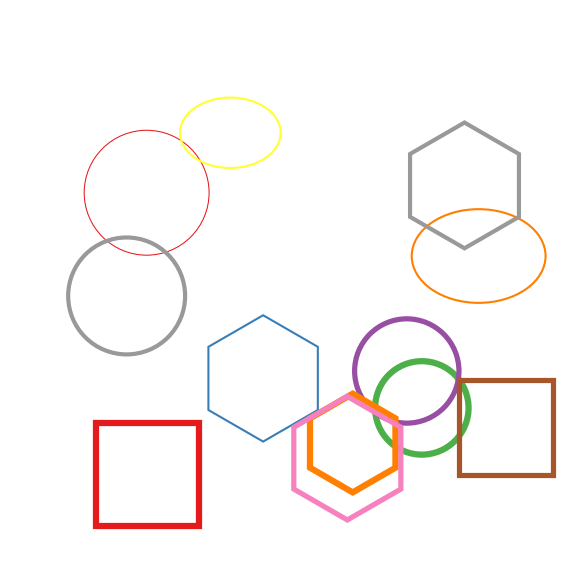[{"shape": "square", "thickness": 3, "radius": 0.44, "center": [0.256, 0.177]}, {"shape": "circle", "thickness": 0.5, "radius": 0.54, "center": [0.254, 0.665]}, {"shape": "hexagon", "thickness": 1, "radius": 0.55, "center": [0.456, 0.344]}, {"shape": "circle", "thickness": 3, "radius": 0.4, "center": [0.73, 0.293]}, {"shape": "circle", "thickness": 2.5, "radius": 0.45, "center": [0.704, 0.357]}, {"shape": "hexagon", "thickness": 3, "radius": 0.43, "center": [0.611, 0.232]}, {"shape": "oval", "thickness": 1, "radius": 0.58, "center": [0.829, 0.556]}, {"shape": "oval", "thickness": 1, "radius": 0.44, "center": [0.399, 0.769]}, {"shape": "square", "thickness": 2.5, "radius": 0.41, "center": [0.877, 0.259]}, {"shape": "hexagon", "thickness": 2.5, "radius": 0.53, "center": [0.601, 0.206]}, {"shape": "hexagon", "thickness": 2, "radius": 0.54, "center": [0.804, 0.678]}, {"shape": "circle", "thickness": 2, "radius": 0.51, "center": [0.219, 0.487]}]